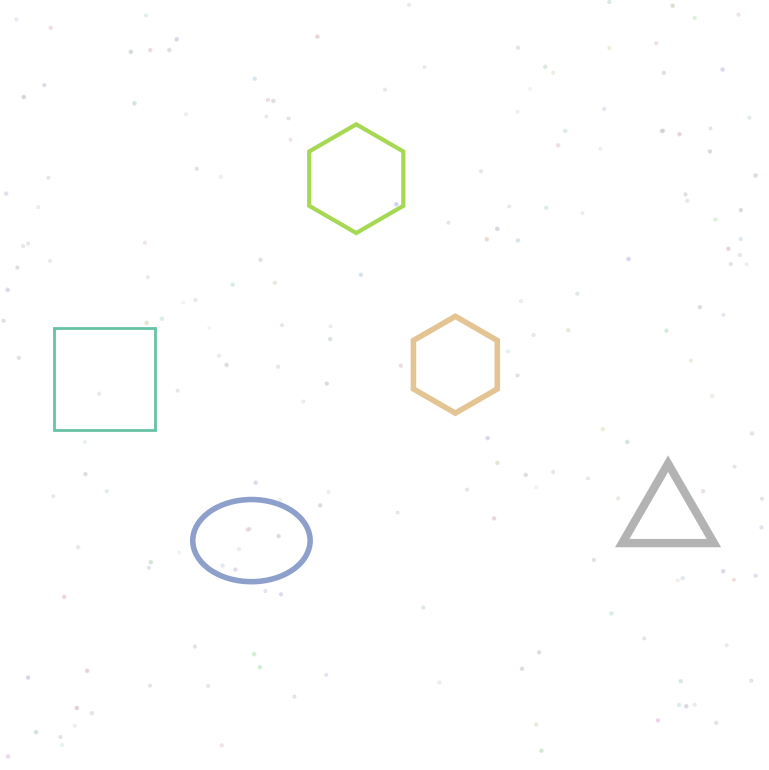[{"shape": "square", "thickness": 1, "radius": 0.33, "center": [0.136, 0.508]}, {"shape": "oval", "thickness": 2, "radius": 0.38, "center": [0.327, 0.298]}, {"shape": "hexagon", "thickness": 1.5, "radius": 0.35, "center": [0.463, 0.768]}, {"shape": "hexagon", "thickness": 2, "radius": 0.31, "center": [0.591, 0.526]}, {"shape": "triangle", "thickness": 3, "radius": 0.34, "center": [0.868, 0.329]}]